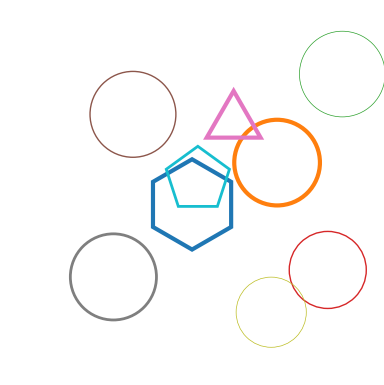[{"shape": "hexagon", "thickness": 3, "radius": 0.59, "center": [0.499, 0.469]}, {"shape": "circle", "thickness": 3, "radius": 0.56, "center": [0.72, 0.578]}, {"shape": "circle", "thickness": 0.5, "radius": 0.56, "center": [0.889, 0.808]}, {"shape": "circle", "thickness": 1, "radius": 0.5, "center": [0.851, 0.299]}, {"shape": "circle", "thickness": 1, "radius": 0.56, "center": [0.345, 0.703]}, {"shape": "triangle", "thickness": 3, "radius": 0.4, "center": [0.607, 0.683]}, {"shape": "circle", "thickness": 2, "radius": 0.56, "center": [0.295, 0.281]}, {"shape": "circle", "thickness": 0.5, "radius": 0.46, "center": [0.704, 0.189]}, {"shape": "pentagon", "thickness": 2, "radius": 0.43, "center": [0.514, 0.534]}]